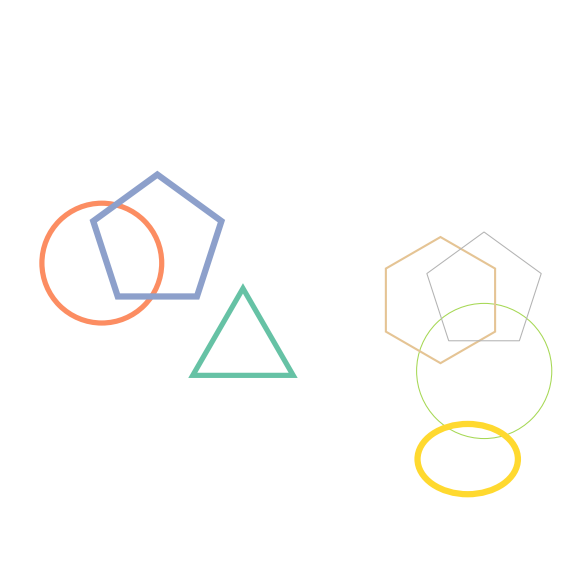[{"shape": "triangle", "thickness": 2.5, "radius": 0.5, "center": [0.421, 0.399]}, {"shape": "circle", "thickness": 2.5, "radius": 0.52, "center": [0.176, 0.544]}, {"shape": "pentagon", "thickness": 3, "radius": 0.58, "center": [0.272, 0.58]}, {"shape": "circle", "thickness": 0.5, "radius": 0.59, "center": [0.838, 0.357]}, {"shape": "oval", "thickness": 3, "radius": 0.43, "center": [0.81, 0.204]}, {"shape": "hexagon", "thickness": 1, "radius": 0.55, "center": [0.763, 0.479]}, {"shape": "pentagon", "thickness": 0.5, "radius": 0.52, "center": [0.838, 0.493]}]